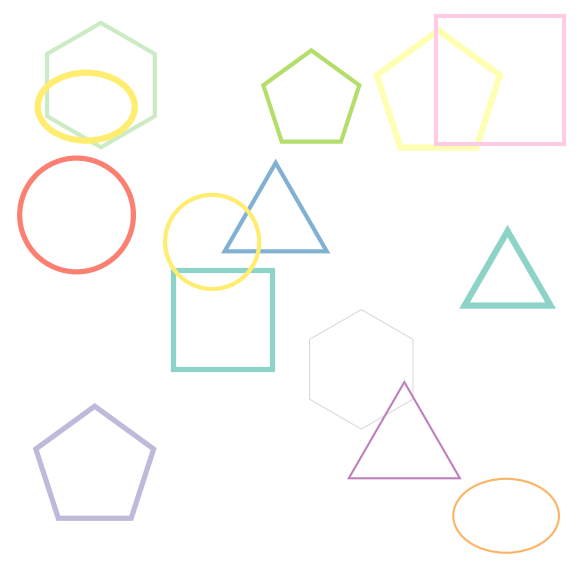[{"shape": "triangle", "thickness": 3, "radius": 0.43, "center": [0.879, 0.513]}, {"shape": "square", "thickness": 2.5, "radius": 0.43, "center": [0.385, 0.446]}, {"shape": "pentagon", "thickness": 3, "radius": 0.56, "center": [0.759, 0.834]}, {"shape": "pentagon", "thickness": 2.5, "radius": 0.54, "center": [0.164, 0.188]}, {"shape": "circle", "thickness": 2.5, "radius": 0.49, "center": [0.133, 0.627]}, {"shape": "triangle", "thickness": 2, "radius": 0.51, "center": [0.477, 0.615]}, {"shape": "oval", "thickness": 1, "radius": 0.46, "center": [0.876, 0.106]}, {"shape": "pentagon", "thickness": 2, "radius": 0.44, "center": [0.539, 0.825]}, {"shape": "square", "thickness": 2, "radius": 0.55, "center": [0.866, 0.861]}, {"shape": "hexagon", "thickness": 0.5, "radius": 0.52, "center": [0.626, 0.36]}, {"shape": "triangle", "thickness": 1, "radius": 0.56, "center": [0.7, 0.226]}, {"shape": "hexagon", "thickness": 2, "radius": 0.54, "center": [0.175, 0.852]}, {"shape": "circle", "thickness": 2, "radius": 0.41, "center": [0.367, 0.58]}, {"shape": "oval", "thickness": 3, "radius": 0.42, "center": [0.149, 0.814]}]